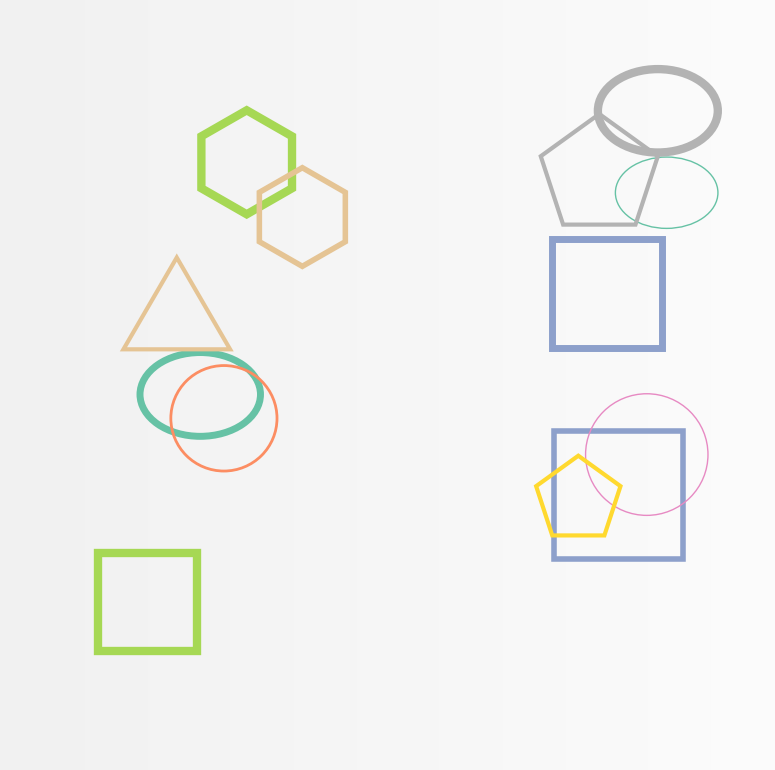[{"shape": "oval", "thickness": 2.5, "radius": 0.39, "center": [0.258, 0.488]}, {"shape": "oval", "thickness": 0.5, "radius": 0.33, "center": [0.86, 0.75]}, {"shape": "circle", "thickness": 1, "radius": 0.34, "center": [0.289, 0.457]}, {"shape": "square", "thickness": 2.5, "radius": 0.35, "center": [0.783, 0.619]}, {"shape": "square", "thickness": 2, "radius": 0.42, "center": [0.798, 0.357]}, {"shape": "circle", "thickness": 0.5, "radius": 0.39, "center": [0.835, 0.41]}, {"shape": "square", "thickness": 3, "radius": 0.32, "center": [0.19, 0.218]}, {"shape": "hexagon", "thickness": 3, "radius": 0.34, "center": [0.318, 0.789]}, {"shape": "pentagon", "thickness": 1.5, "radius": 0.29, "center": [0.746, 0.351]}, {"shape": "hexagon", "thickness": 2, "radius": 0.32, "center": [0.39, 0.718]}, {"shape": "triangle", "thickness": 1.5, "radius": 0.4, "center": [0.228, 0.586]}, {"shape": "pentagon", "thickness": 1.5, "radius": 0.4, "center": [0.773, 0.773]}, {"shape": "oval", "thickness": 3, "radius": 0.39, "center": [0.849, 0.856]}]